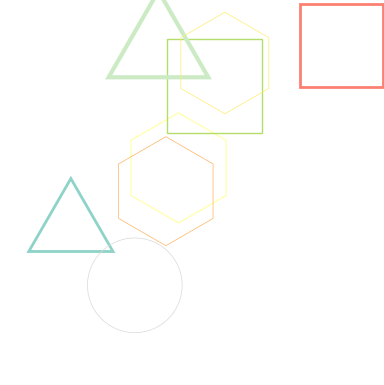[{"shape": "triangle", "thickness": 2, "radius": 0.63, "center": [0.184, 0.41]}, {"shape": "hexagon", "thickness": 1, "radius": 0.72, "center": [0.464, 0.564]}, {"shape": "square", "thickness": 2, "radius": 0.54, "center": [0.887, 0.882]}, {"shape": "hexagon", "thickness": 0.5, "radius": 0.71, "center": [0.431, 0.503]}, {"shape": "square", "thickness": 1, "radius": 0.61, "center": [0.558, 0.777]}, {"shape": "circle", "thickness": 0.5, "radius": 0.61, "center": [0.35, 0.259]}, {"shape": "triangle", "thickness": 3, "radius": 0.75, "center": [0.412, 0.874]}, {"shape": "hexagon", "thickness": 0.5, "radius": 0.66, "center": [0.584, 0.836]}]